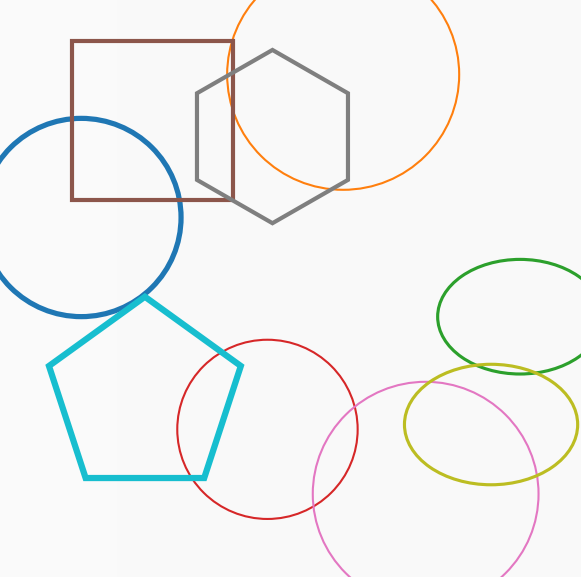[{"shape": "circle", "thickness": 2.5, "radius": 0.86, "center": [0.14, 0.623]}, {"shape": "circle", "thickness": 1, "radius": 1.0, "center": [0.59, 0.87]}, {"shape": "oval", "thickness": 1.5, "radius": 0.71, "center": [0.895, 0.451]}, {"shape": "circle", "thickness": 1, "radius": 0.78, "center": [0.46, 0.256]}, {"shape": "square", "thickness": 2, "radius": 0.69, "center": [0.262, 0.791]}, {"shape": "circle", "thickness": 1, "radius": 0.97, "center": [0.732, 0.144]}, {"shape": "hexagon", "thickness": 2, "radius": 0.75, "center": [0.469, 0.763]}, {"shape": "oval", "thickness": 1.5, "radius": 0.75, "center": [0.845, 0.264]}, {"shape": "pentagon", "thickness": 3, "radius": 0.87, "center": [0.249, 0.312]}]